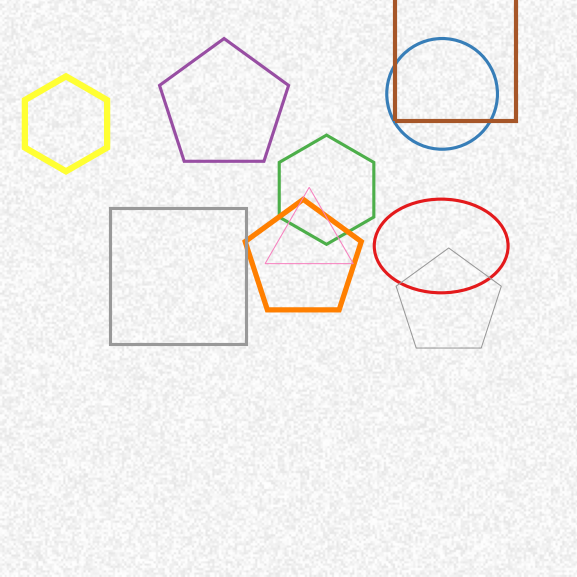[{"shape": "oval", "thickness": 1.5, "radius": 0.58, "center": [0.764, 0.573]}, {"shape": "circle", "thickness": 1.5, "radius": 0.48, "center": [0.766, 0.837]}, {"shape": "hexagon", "thickness": 1.5, "radius": 0.47, "center": [0.565, 0.671]}, {"shape": "pentagon", "thickness": 1.5, "radius": 0.59, "center": [0.388, 0.815]}, {"shape": "pentagon", "thickness": 2.5, "radius": 0.53, "center": [0.525, 0.548]}, {"shape": "hexagon", "thickness": 3, "radius": 0.41, "center": [0.114, 0.785]}, {"shape": "square", "thickness": 2, "radius": 0.53, "center": [0.789, 0.896]}, {"shape": "triangle", "thickness": 0.5, "radius": 0.44, "center": [0.535, 0.587]}, {"shape": "pentagon", "thickness": 0.5, "radius": 0.48, "center": [0.777, 0.474]}, {"shape": "square", "thickness": 1.5, "radius": 0.59, "center": [0.309, 0.521]}]